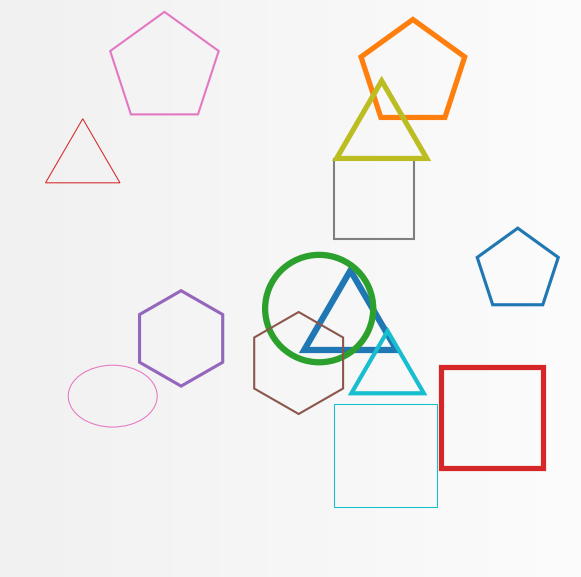[{"shape": "triangle", "thickness": 3, "radius": 0.46, "center": [0.603, 0.439]}, {"shape": "pentagon", "thickness": 1.5, "radius": 0.37, "center": [0.891, 0.531]}, {"shape": "pentagon", "thickness": 2.5, "radius": 0.47, "center": [0.71, 0.872]}, {"shape": "circle", "thickness": 3, "radius": 0.46, "center": [0.549, 0.465]}, {"shape": "square", "thickness": 2.5, "radius": 0.44, "center": [0.846, 0.277]}, {"shape": "triangle", "thickness": 0.5, "radius": 0.37, "center": [0.142, 0.72]}, {"shape": "hexagon", "thickness": 1.5, "radius": 0.41, "center": [0.312, 0.413]}, {"shape": "hexagon", "thickness": 1, "radius": 0.44, "center": [0.514, 0.371]}, {"shape": "oval", "thickness": 0.5, "radius": 0.38, "center": [0.194, 0.313]}, {"shape": "pentagon", "thickness": 1, "radius": 0.49, "center": [0.283, 0.88]}, {"shape": "square", "thickness": 1, "radius": 0.35, "center": [0.643, 0.654]}, {"shape": "triangle", "thickness": 2.5, "radius": 0.45, "center": [0.657, 0.77]}, {"shape": "triangle", "thickness": 2, "radius": 0.36, "center": [0.667, 0.354]}, {"shape": "square", "thickness": 0.5, "radius": 0.44, "center": [0.664, 0.21]}]